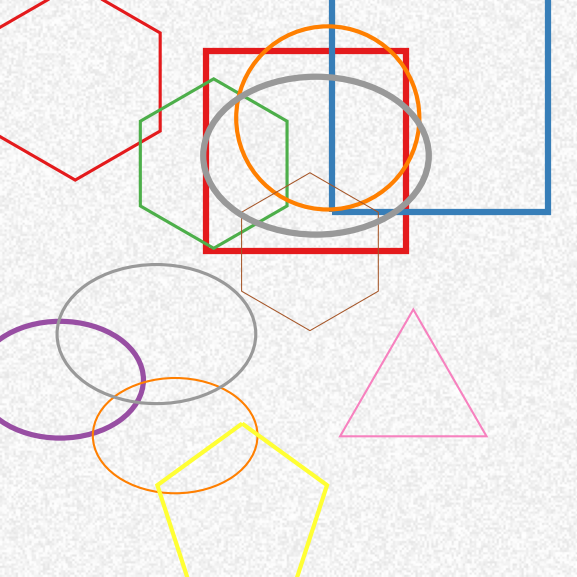[{"shape": "hexagon", "thickness": 1.5, "radius": 0.85, "center": [0.13, 0.857]}, {"shape": "square", "thickness": 3, "radius": 0.87, "center": [0.53, 0.738]}, {"shape": "square", "thickness": 3, "radius": 0.93, "center": [0.762, 0.818]}, {"shape": "hexagon", "thickness": 1.5, "radius": 0.73, "center": [0.37, 0.716]}, {"shape": "oval", "thickness": 2.5, "radius": 0.72, "center": [0.104, 0.342]}, {"shape": "circle", "thickness": 2, "radius": 0.79, "center": [0.568, 0.795]}, {"shape": "oval", "thickness": 1, "radius": 0.71, "center": [0.303, 0.245]}, {"shape": "pentagon", "thickness": 2, "radius": 0.77, "center": [0.419, 0.111]}, {"shape": "hexagon", "thickness": 0.5, "radius": 0.68, "center": [0.537, 0.563]}, {"shape": "triangle", "thickness": 1, "radius": 0.73, "center": [0.716, 0.317]}, {"shape": "oval", "thickness": 1.5, "radius": 0.86, "center": [0.271, 0.421]}, {"shape": "oval", "thickness": 3, "radius": 0.98, "center": [0.547, 0.73]}]